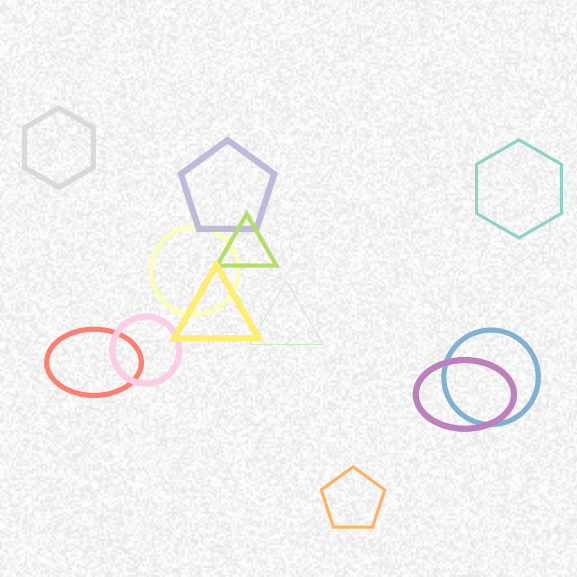[{"shape": "hexagon", "thickness": 1.5, "radius": 0.42, "center": [0.899, 0.672]}, {"shape": "circle", "thickness": 2, "radius": 0.38, "center": [0.337, 0.53]}, {"shape": "pentagon", "thickness": 3, "radius": 0.43, "center": [0.394, 0.672]}, {"shape": "oval", "thickness": 2.5, "radius": 0.41, "center": [0.163, 0.372]}, {"shape": "circle", "thickness": 2.5, "radius": 0.41, "center": [0.85, 0.346]}, {"shape": "pentagon", "thickness": 1.5, "radius": 0.29, "center": [0.611, 0.133]}, {"shape": "triangle", "thickness": 2, "radius": 0.3, "center": [0.427, 0.569]}, {"shape": "circle", "thickness": 3, "radius": 0.29, "center": [0.253, 0.393]}, {"shape": "hexagon", "thickness": 2.5, "radius": 0.34, "center": [0.102, 0.744]}, {"shape": "oval", "thickness": 3, "radius": 0.42, "center": [0.805, 0.316]}, {"shape": "triangle", "thickness": 0.5, "radius": 0.37, "center": [0.496, 0.439]}, {"shape": "triangle", "thickness": 3, "radius": 0.42, "center": [0.375, 0.456]}]